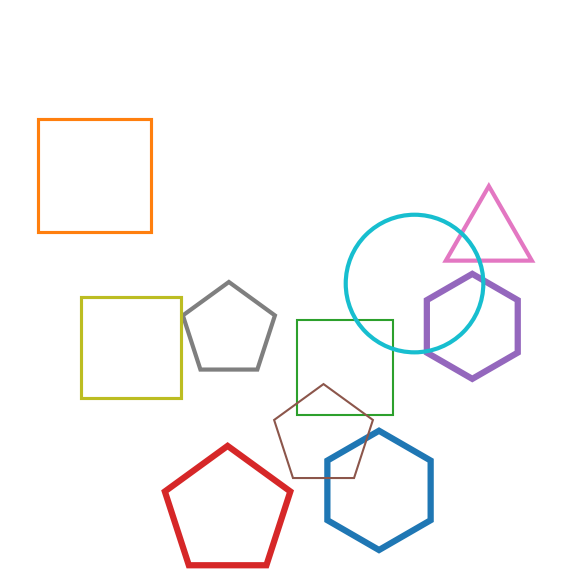[{"shape": "hexagon", "thickness": 3, "radius": 0.52, "center": [0.656, 0.15]}, {"shape": "square", "thickness": 1.5, "radius": 0.49, "center": [0.163, 0.696]}, {"shape": "square", "thickness": 1, "radius": 0.41, "center": [0.597, 0.362]}, {"shape": "pentagon", "thickness": 3, "radius": 0.57, "center": [0.394, 0.113]}, {"shape": "hexagon", "thickness": 3, "radius": 0.45, "center": [0.818, 0.434]}, {"shape": "pentagon", "thickness": 1, "radius": 0.45, "center": [0.56, 0.244]}, {"shape": "triangle", "thickness": 2, "radius": 0.43, "center": [0.846, 0.591]}, {"shape": "pentagon", "thickness": 2, "radius": 0.42, "center": [0.396, 0.427]}, {"shape": "square", "thickness": 1.5, "radius": 0.44, "center": [0.227, 0.397]}, {"shape": "circle", "thickness": 2, "radius": 0.6, "center": [0.718, 0.508]}]